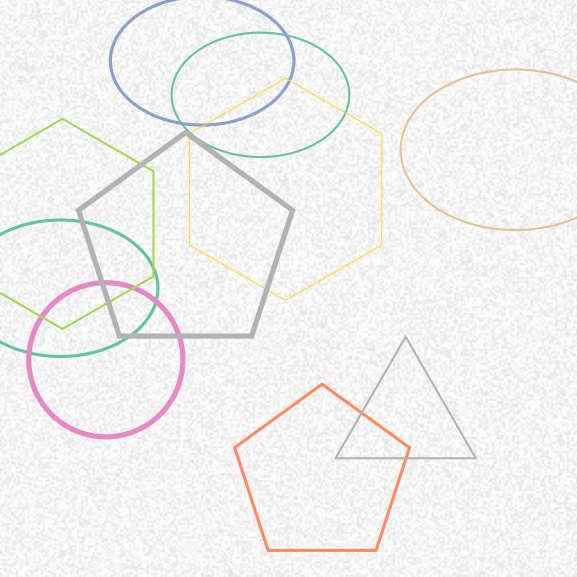[{"shape": "oval", "thickness": 1.5, "radius": 0.84, "center": [0.105, 0.5]}, {"shape": "oval", "thickness": 1, "radius": 0.77, "center": [0.451, 0.835]}, {"shape": "pentagon", "thickness": 1.5, "radius": 0.8, "center": [0.558, 0.175]}, {"shape": "oval", "thickness": 1.5, "radius": 0.79, "center": [0.35, 0.894]}, {"shape": "circle", "thickness": 2.5, "radius": 0.67, "center": [0.183, 0.376]}, {"shape": "hexagon", "thickness": 1, "radius": 0.91, "center": [0.108, 0.611]}, {"shape": "hexagon", "thickness": 0.5, "radius": 0.96, "center": [0.494, 0.671]}, {"shape": "oval", "thickness": 1, "radius": 0.99, "center": [0.892, 0.74]}, {"shape": "triangle", "thickness": 1, "radius": 0.7, "center": [0.702, 0.276]}, {"shape": "pentagon", "thickness": 2.5, "radius": 0.97, "center": [0.321, 0.575]}]